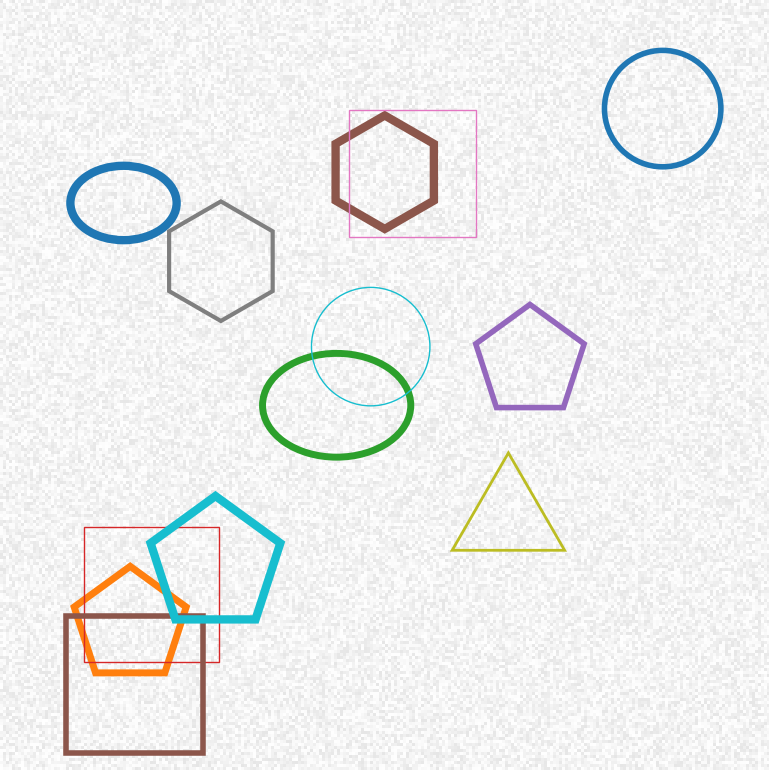[{"shape": "oval", "thickness": 3, "radius": 0.34, "center": [0.16, 0.736]}, {"shape": "circle", "thickness": 2, "radius": 0.38, "center": [0.861, 0.859]}, {"shape": "pentagon", "thickness": 2.5, "radius": 0.38, "center": [0.169, 0.188]}, {"shape": "oval", "thickness": 2.5, "radius": 0.48, "center": [0.437, 0.474]}, {"shape": "square", "thickness": 0.5, "radius": 0.44, "center": [0.197, 0.228]}, {"shape": "pentagon", "thickness": 2, "radius": 0.37, "center": [0.688, 0.531]}, {"shape": "hexagon", "thickness": 3, "radius": 0.37, "center": [0.5, 0.776]}, {"shape": "square", "thickness": 2, "radius": 0.45, "center": [0.174, 0.112]}, {"shape": "square", "thickness": 0.5, "radius": 0.41, "center": [0.536, 0.774]}, {"shape": "hexagon", "thickness": 1.5, "radius": 0.39, "center": [0.287, 0.661]}, {"shape": "triangle", "thickness": 1, "radius": 0.42, "center": [0.66, 0.327]}, {"shape": "pentagon", "thickness": 3, "radius": 0.44, "center": [0.28, 0.267]}, {"shape": "circle", "thickness": 0.5, "radius": 0.38, "center": [0.481, 0.55]}]